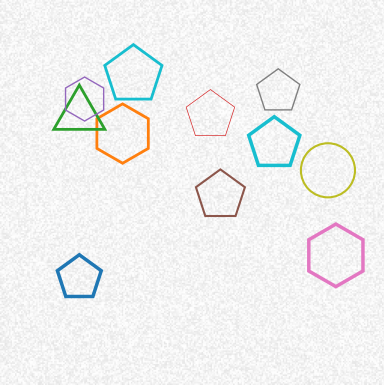[{"shape": "pentagon", "thickness": 2.5, "radius": 0.3, "center": [0.206, 0.278]}, {"shape": "hexagon", "thickness": 2, "radius": 0.39, "center": [0.318, 0.653]}, {"shape": "triangle", "thickness": 2, "radius": 0.38, "center": [0.206, 0.702]}, {"shape": "pentagon", "thickness": 0.5, "radius": 0.33, "center": [0.547, 0.701]}, {"shape": "hexagon", "thickness": 1, "radius": 0.29, "center": [0.22, 0.743]}, {"shape": "pentagon", "thickness": 1.5, "radius": 0.33, "center": [0.572, 0.493]}, {"shape": "hexagon", "thickness": 2.5, "radius": 0.41, "center": [0.872, 0.337]}, {"shape": "pentagon", "thickness": 1, "radius": 0.29, "center": [0.723, 0.762]}, {"shape": "circle", "thickness": 1.5, "radius": 0.35, "center": [0.852, 0.558]}, {"shape": "pentagon", "thickness": 2, "radius": 0.39, "center": [0.346, 0.806]}, {"shape": "pentagon", "thickness": 2.5, "radius": 0.35, "center": [0.712, 0.627]}]